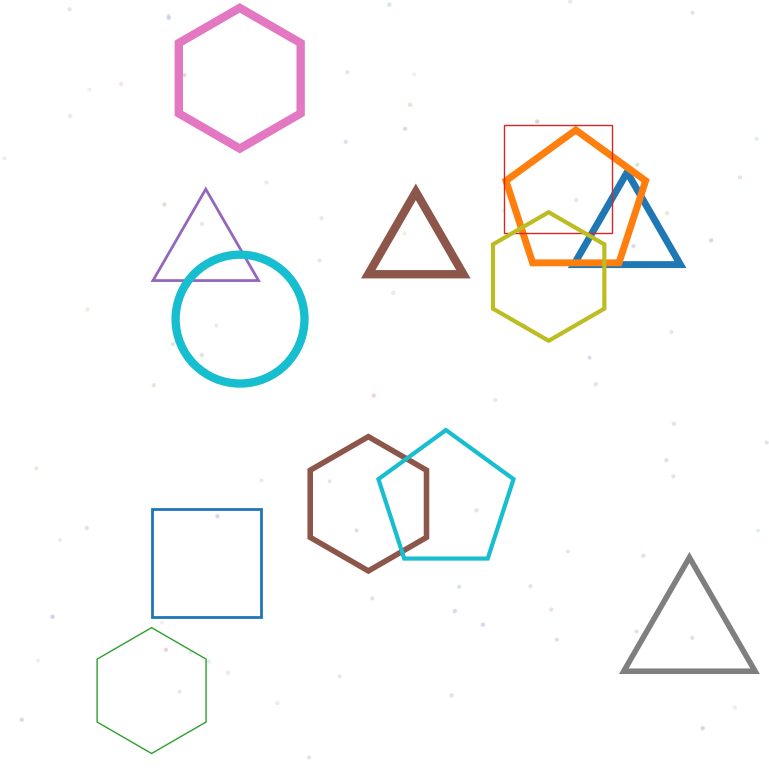[{"shape": "triangle", "thickness": 2.5, "radius": 0.4, "center": [0.814, 0.696]}, {"shape": "square", "thickness": 1, "radius": 0.35, "center": [0.268, 0.269]}, {"shape": "pentagon", "thickness": 2.5, "radius": 0.48, "center": [0.748, 0.736]}, {"shape": "hexagon", "thickness": 0.5, "radius": 0.41, "center": [0.197, 0.103]}, {"shape": "square", "thickness": 0.5, "radius": 0.35, "center": [0.725, 0.768]}, {"shape": "triangle", "thickness": 1, "radius": 0.4, "center": [0.267, 0.675]}, {"shape": "triangle", "thickness": 3, "radius": 0.36, "center": [0.54, 0.68]}, {"shape": "hexagon", "thickness": 2, "radius": 0.44, "center": [0.478, 0.346]}, {"shape": "hexagon", "thickness": 3, "radius": 0.46, "center": [0.311, 0.898]}, {"shape": "triangle", "thickness": 2, "radius": 0.49, "center": [0.895, 0.178]}, {"shape": "hexagon", "thickness": 1.5, "radius": 0.42, "center": [0.713, 0.641]}, {"shape": "pentagon", "thickness": 1.5, "radius": 0.46, "center": [0.579, 0.349]}, {"shape": "circle", "thickness": 3, "radius": 0.42, "center": [0.312, 0.586]}]